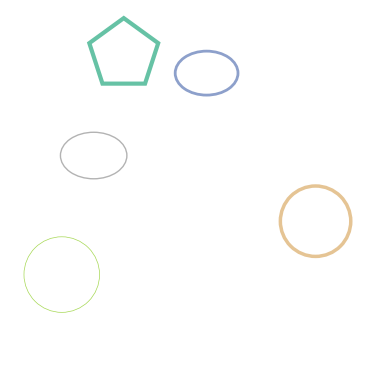[{"shape": "pentagon", "thickness": 3, "radius": 0.47, "center": [0.321, 0.859]}, {"shape": "oval", "thickness": 2, "radius": 0.41, "center": [0.537, 0.81]}, {"shape": "circle", "thickness": 0.5, "radius": 0.49, "center": [0.16, 0.287]}, {"shape": "circle", "thickness": 2.5, "radius": 0.46, "center": [0.82, 0.425]}, {"shape": "oval", "thickness": 1, "radius": 0.43, "center": [0.243, 0.596]}]